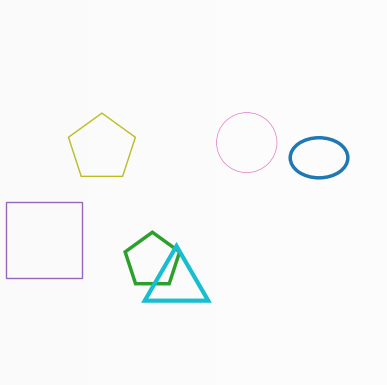[{"shape": "oval", "thickness": 2.5, "radius": 0.37, "center": [0.823, 0.59]}, {"shape": "pentagon", "thickness": 2.5, "radius": 0.37, "center": [0.393, 0.323]}, {"shape": "square", "thickness": 1, "radius": 0.49, "center": [0.113, 0.377]}, {"shape": "circle", "thickness": 0.5, "radius": 0.39, "center": [0.637, 0.63]}, {"shape": "pentagon", "thickness": 1, "radius": 0.45, "center": [0.263, 0.615]}, {"shape": "triangle", "thickness": 3, "radius": 0.47, "center": [0.455, 0.266]}]